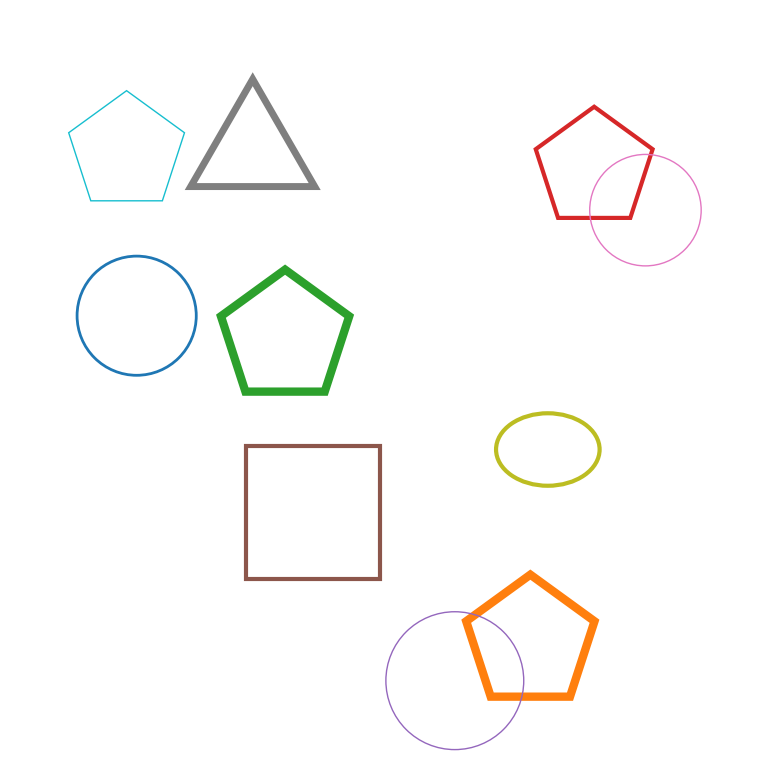[{"shape": "circle", "thickness": 1, "radius": 0.39, "center": [0.177, 0.59]}, {"shape": "pentagon", "thickness": 3, "radius": 0.44, "center": [0.689, 0.166]}, {"shape": "pentagon", "thickness": 3, "radius": 0.44, "center": [0.37, 0.562]}, {"shape": "pentagon", "thickness": 1.5, "radius": 0.4, "center": [0.772, 0.782]}, {"shape": "circle", "thickness": 0.5, "radius": 0.45, "center": [0.591, 0.116]}, {"shape": "square", "thickness": 1.5, "radius": 0.43, "center": [0.406, 0.335]}, {"shape": "circle", "thickness": 0.5, "radius": 0.36, "center": [0.838, 0.727]}, {"shape": "triangle", "thickness": 2.5, "radius": 0.46, "center": [0.328, 0.804]}, {"shape": "oval", "thickness": 1.5, "radius": 0.34, "center": [0.711, 0.416]}, {"shape": "pentagon", "thickness": 0.5, "radius": 0.4, "center": [0.164, 0.803]}]